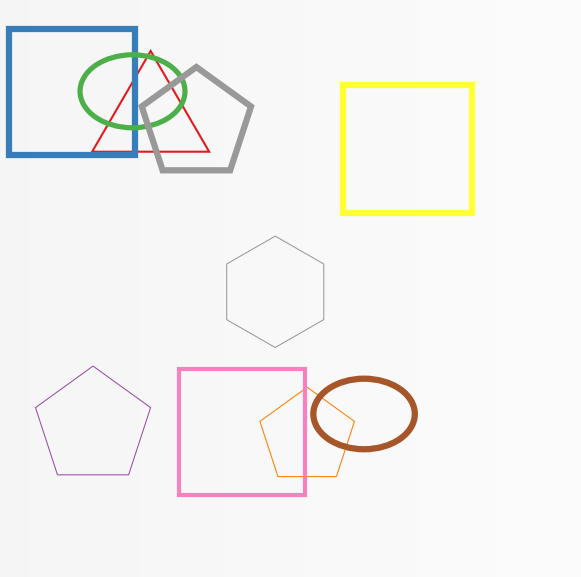[{"shape": "triangle", "thickness": 1, "radius": 0.58, "center": [0.259, 0.795]}, {"shape": "square", "thickness": 3, "radius": 0.55, "center": [0.124, 0.84]}, {"shape": "oval", "thickness": 2.5, "radius": 0.45, "center": [0.228, 0.841]}, {"shape": "pentagon", "thickness": 0.5, "radius": 0.52, "center": [0.16, 0.261]}, {"shape": "pentagon", "thickness": 0.5, "radius": 0.43, "center": [0.529, 0.243]}, {"shape": "square", "thickness": 3, "radius": 0.55, "center": [0.701, 0.742]}, {"shape": "oval", "thickness": 3, "radius": 0.44, "center": [0.626, 0.282]}, {"shape": "square", "thickness": 2, "radius": 0.54, "center": [0.416, 0.251]}, {"shape": "pentagon", "thickness": 3, "radius": 0.49, "center": [0.338, 0.784]}, {"shape": "hexagon", "thickness": 0.5, "radius": 0.48, "center": [0.474, 0.494]}]